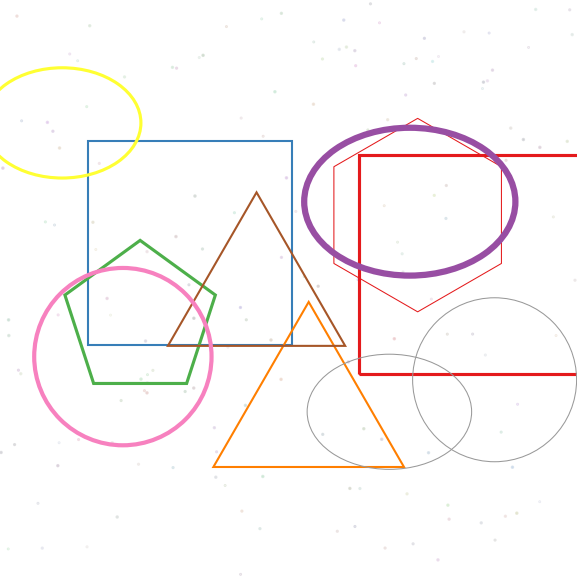[{"shape": "hexagon", "thickness": 0.5, "radius": 0.84, "center": [0.723, 0.627]}, {"shape": "square", "thickness": 1.5, "radius": 0.95, "center": [0.811, 0.541]}, {"shape": "square", "thickness": 1, "radius": 0.88, "center": [0.329, 0.578]}, {"shape": "pentagon", "thickness": 1.5, "radius": 0.68, "center": [0.243, 0.446]}, {"shape": "oval", "thickness": 3, "radius": 0.91, "center": [0.71, 0.65]}, {"shape": "triangle", "thickness": 1, "radius": 0.95, "center": [0.535, 0.286]}, {"shape": "oval", "thickness": 1.5, "radius": 0.68, "center": [0.108, 0.786]}, {"shape": "triangle", "thickness": 1, "radius": 0.89, "center": [0.444, 0.489]}, {"shape": "circle", "thickness": 2, "radius": 0.77, "center": [0.213, 0.382]}, {"shape": "oval", "thickness": 0.5, "radius": 0.71, "center": [0.674, 0.286]}, {"shape": "circle", "thickness": 0.5, "radius": 0.71, "center": [0.856, 0.342]}]